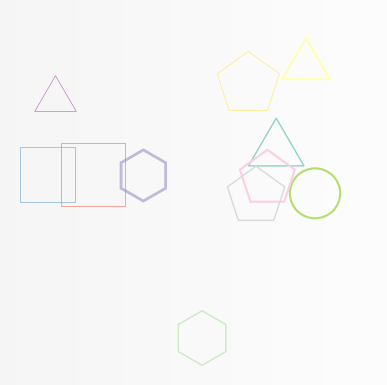[{"shape": "triangle", "thickness": 1, "radius": 0.41, "center": [0.713, 0.61]}, {"shape": "triangle", "thickness": 1.5, "radius": 0.35, "center": [0.79, 0.83]}, {"shape": "hexagon", "thickness": 2, "radius": 0.33, "center": [0.37, 0.544]}, {"shape": "square", "thickness": 0.5, "radius": 0.41, "center": [0.24, 0.546]}, {"shape": "square", "thickness": 0.5, "radius": 0.36, "center": [0.122, 0.547]}, {"shape": "circle", "thickness": 1.5, "radius": 0.32, "center": [0.813, 0.498]}, {"shape": "pentagon", "thickness": 1.5, "radius": 0.37, "center": [0.69, 0.536]}, {"shape": "pentagon", "thickness": 1, "radius": 0.39, "center": [0.661, 0.491]}, {"shape": "triangle", "thickness": 0.5, "radius": 0.31, "center": [0.143, 0.741]}, {"shape": "hexagon", "thickness": 1, "radius": 0.35, "center": [0.521, 0.122]}, {"shape": "pentagon", "thickness": 0.5, "radius": 0.42, "center": [0.641, 0.782]}]